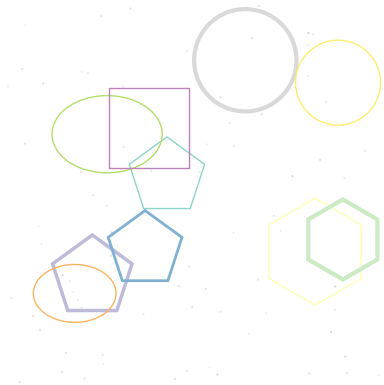[{"shape": "pentagon", "thickness": 1, "radius": 0.51, "center": [0.434, 0.542]}, {"shape": "hexagon", "thickness": 1, "radius": 0.69, "center": [0.818, 0.346]}, {"shape": "pentagon", "thickness": 2.5, "radius": 0.54, "center": [0.24, 0.281]}, {"shape": "pentagon", "thickness": 2, "radius": 0.5, "center": [0.377, 0.352]}, {"shape": "oval", "thickness": 1, "radius": 0.54, "center": [0.194, 0.238]}, {"shape": "oval", "thickness": 1, "radius": 0.72, "center": [0.278, 0.651]}, {"shape": "circle", "thickness": 3, "radius": 0.66, "center": [0.637, 0.843]}, {"shape": "square", "thickness": 1, "radius": 0.52, "center": [0.387, 0.667]}, {"shape": "hexagon", "thickness": 3, "radius": 0.52, "center": [0.891, 0.378]}, {"shape": "circle", "thickness": 1, "radius": 0.55, "center": [0.878, 0.785]}]